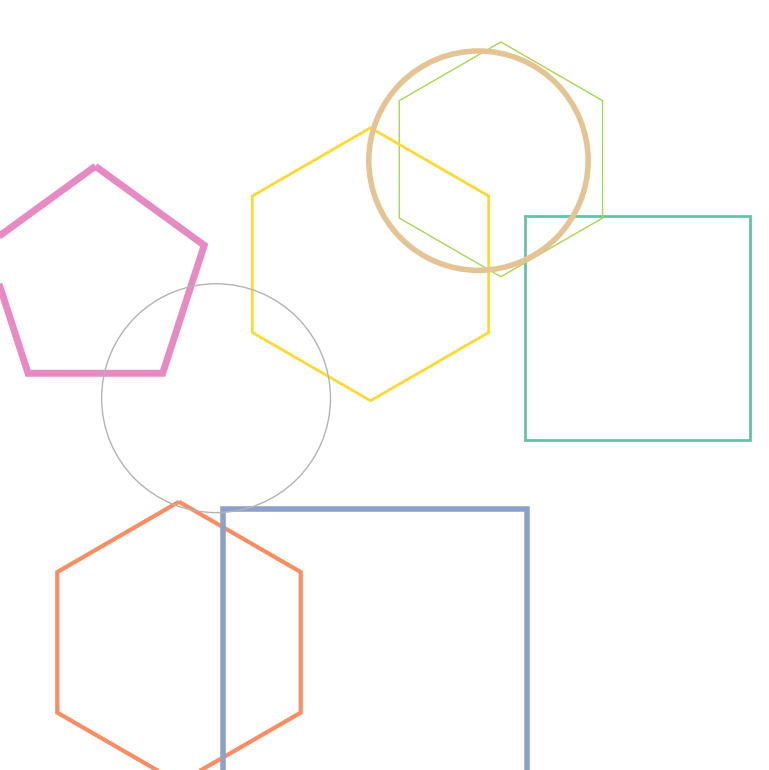[{"shape": "square", "thickness": 1, "radius": 0.73, "center": [0.828, 0.574]}, {"shape": "hexagon", "thickness": 1.5, "radius": 0.91, "center": [0.232, 0.166]}, {"shape": "square", "thickness": 2, "radius": 0.99, "center": [0.487, 0.142]}, {"shape": "pentagon", "thickness": 2.5, "radius": 0.74, "center": [0.124, 0.635]}, {"shape": "hexagon", "thickness": 0.5, "radius": 0.76, "center": [0.651, 0.793]}, {"shape": "hexagon", "thickness": 1, "radius": 0.89, "center": [0.481, 0.657]}, {"shape": "circle", "thickness": 2, "radius": 0.71, "center": [0.621, 0.791]}, {"shape": "circle", "thickness": 0.5, "radius": 0.74, "center": [0.281, 0.483]}]